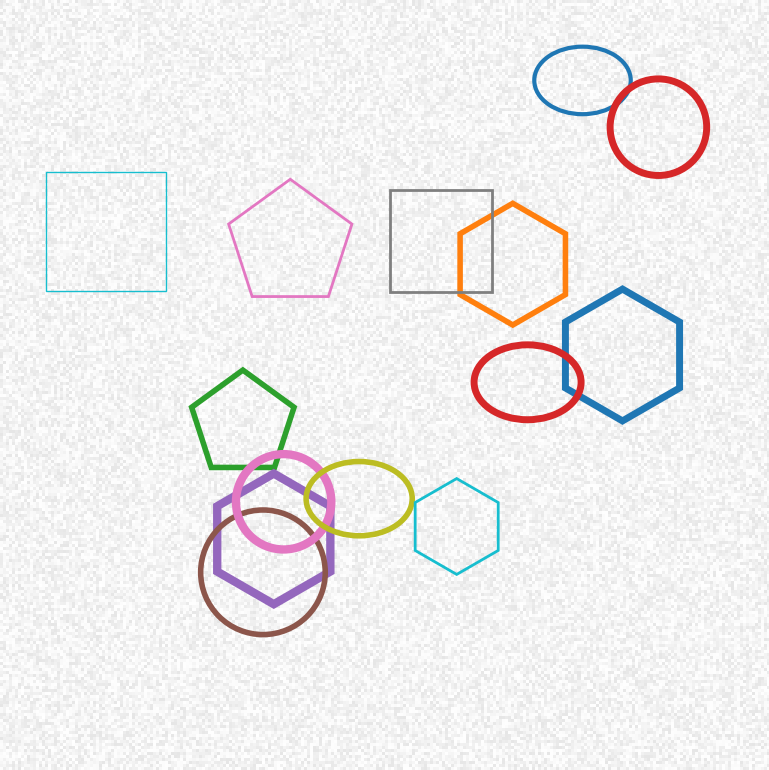[{"shape": "oval", "thickness": 1.5, "radius": 0.31, "center": [0.757, 0.896]}, {"shape": "hexagon", "thickness": 2.5, "radius": 0.43, "center": [0.808, 0.539]}, {"shape": "hexagon", "thickness": 2, "radius": 0.39, "center": [0.666, 0.657]}, {"shape": "pentagon", "thickness": 2, "radius": 0.35, "center": [0.315, 0.449]}, {"shape": "oval", "thickness": 2.5, "radius": 0.35, "center": [0.685, 0.504]}, {"shape": "circle", "thickness": 2.5, "radius": 0.31, "center": [0.855, 0.835]}, {"shape": "hexagon", "thickness": 3, "radius": 0.42, "center": [0.356, 0.3]}, {"shape": "circle", "thickness": 2, "radius": 0.4, "center": [0.341, 0.257]}, {"shape": "pentagon", "thickness": 1, "radius": 0.42, "center": [0.377, 0.683]}, {"shape": "circle", "thickness": 3, "radius": 0.31, "center": [0.368, 0.348]}, {"shape": "square", "thickness": 1, "radius": 0.33, "center": [0.573, 0.687]}, {"shape": "oval", "thickness": 2, "radius": 0.34, "center": [0.466, 0.352]}, {"shape": "hexagon", "thickness": 1, "radius": 0.31, "center": [0.593, 0.316]}, {"shape": "square", "thickness": 0.5, "radius": 0.39, "center": [0.138, 0.699]}]